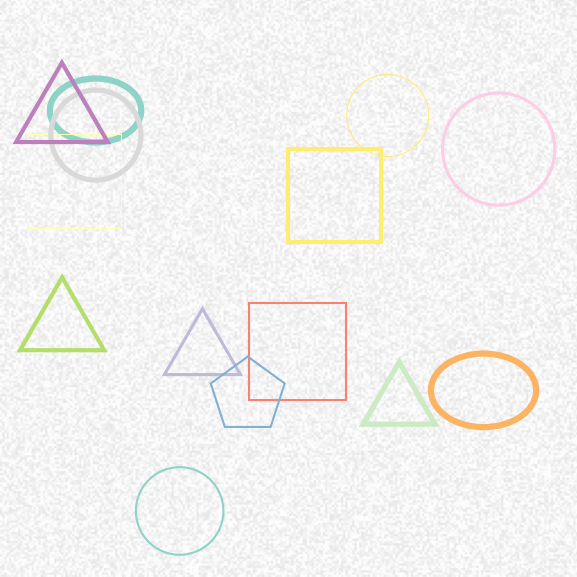[{"shape": "circle", "thickness": 1, "radius": 0.38, "center": [0.311, 0.114]}, {"shape": "oval", "thickness": 3, "radius": 0.4, "center": [0.165, 0.808]}, {"shape": "square", "thickness": 0.5, "radius": 0.41, "center": [0.128, 0.686]}, {"shape": "triangle", "thickness": 1.5, "radius": 0.38, "center": [0.351, 0.388]}, {"shape": "square", "thickness": 1, "radius": 0.42, "center": [0.515, 0.391]}, {"shape": "pentagon", "thickness": 1, "radius": 0.34, "center": [0.429, 0.314]}, {"shape": "oval", "thickness": 3, "radius": 0.46, "center": [0.837, 0.323]}, {"shape": "triangle", "thickness": 2, "radius": 0.42, "center": [0.108, 0.435]}, {"shape": "circle", "thickness": 1.5, "radius": 0.49, "center": [0.864, 0.741]}, {"shape": "circle", "thickness": 2.5, "radius": 0.39, "center": [0.166, 0.765]}, {"shape": "triangle", "thickness": 2, "radius": 0.46, "center": [0.107, 0.799]}, {"shape": "triangle", "thickness": 2.5, "radius": 0.36, "center": [0.691, 0.301]}, {"shape": "square", "thickness": 2, "radius": 0.41, "center": [0.579, 0.66]}, {"shape": "circle", "thickness": 0.5, "radius": 0.36, "center": [0.671, 0.799]}]